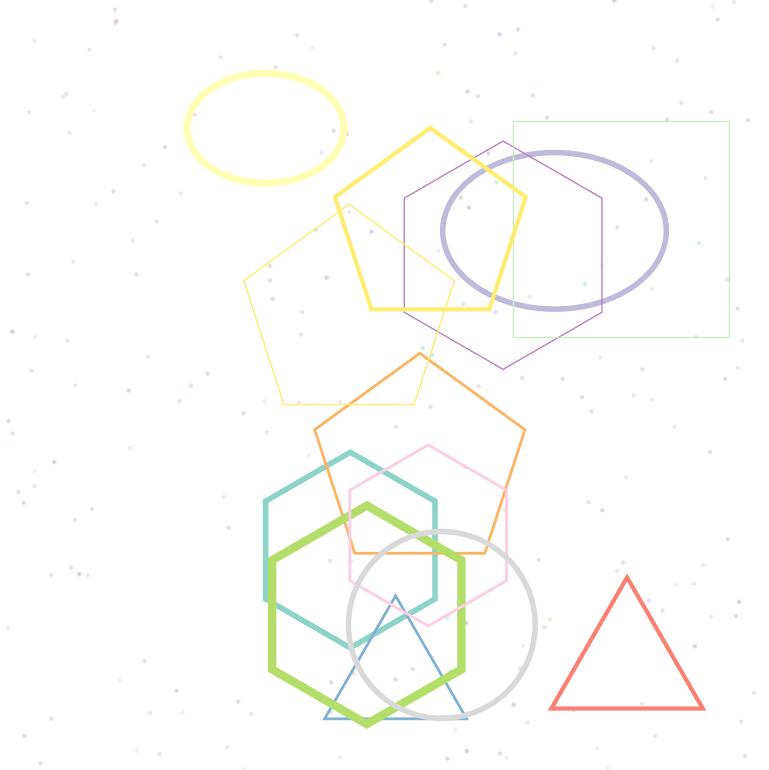[{"shape": "hexagon", "thickness": 2, "radius": 0.64, "center": [0.455, 0.286]}, {"shape": "oval", "thickness": 2.5, "radius": 0.51, "center": [0.345, 0.833]}, {"shape": "oval", "thickness": 2, "radius": 0.73, "center": [0.72, 0.7]}, {"shape": "triangle", "thickness": 1.5, "radius": 0.57, "center": [0.814, 0.137]}, {"shape": "triangle", "thickness": 1, "radius": 0.53, "center": [0.514, 0.12]}, {"shape": "pentagon", "thickness": 1, "radius": 0.72, "center": [0.545, 0.398]}, {"shape": "hexagon", "thickness": 3, "radius": 0.71, "center": [0.476, 0.202]}, {"shape": "hexagon", "thickness": 1, "radius": 0.59, "center": [0.556, 0.305]}, {"shape": "circle", "thickness": 2, "radius": 0.61, "center": [0.574, 0.188]}, {"shape": "hexagon", "thickness": 0.5, "radius": 0.74, "center": [0.653, 0.669]}, {"shape": "square", "thickness": 0.5, "radius": 0.7, "center": [0.806, 0.703]}, {"shape": "pentagon", "thickness": 0.5, "radius": 0.72, "center": [0.453, 0.591]}, {"shape": "pentagon", "thickness": 1.5, "radius": 0.65, "center": [0.559, 0.704]}]